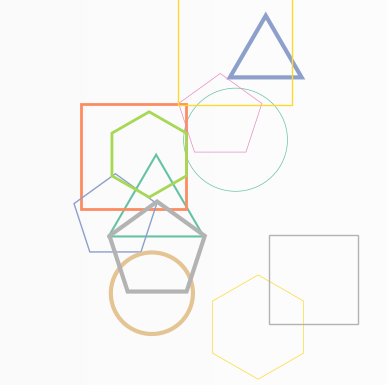[{"shape": "circle", "thickness": 0.5, "radius": 0.67, "center": [0.608, 0.637]}, {"shape": "triangle", "thickness": 1.5, "radius": 0.71, "center": [0.403, 0.457]}, {"shape": "square", "thickness": 2, "radius": 0.68, "center": [0.345, 0.593]}, {"shape": "pentagon", "thickness": 1, "radius": 0.56, "center": [0.298, 0.436]}, {"shape": "triangle", "thickness": 3, "radius": 0.53, "center": [0.686, 0.852]}, {"shape": "pentagon", "thickness": 0.5, "radius": 0.56, "center": [0.568, 0.696]}, {"shape": "hexagon", "thickness": 2, "radius": 0.55, "center": [0.385, 0.599]}, {"shape": "square", "thickness": 1, "radius": 0.74, "center": [0.607, 0.874]}, {"shape": "hexagon", "thickness": 0.5, "radius": 0.68, "center": [0.666, 0.15]}, {"shape": "circle", "thickness": 3, "radius": 0.53, "center": [0.392, 0.238]}, {"shape": "pentagon", "thickness": 3, "radius": 0.65, "center": [0.405, 0.347]}, {"shape": "square", "thickness": 1, "radius": 0.58, "center": [0.809, 0.274]}]